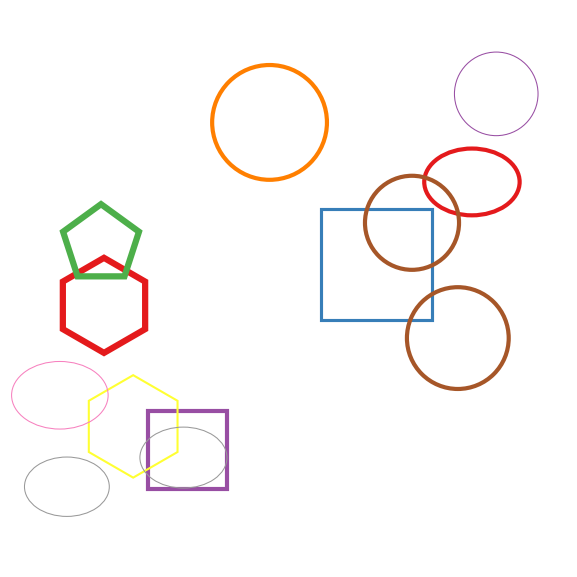[{"shape": "hexagon", "thickness": 3, "radius": 0.41, "center": [0.18, 0.47]}, {"shape": "oval", "thickness": 2, "radius": 0.41, "center": [0.817, 0.684]}, {"shape": "square", "thickness": 1.5, "radius": 0.48, "center": [0.652, 0.541]}, {"shape": "pentagon", "thickness": 3, "radius": 0.35, "center": [0.175, 0.576]}, {"shape": "circle", "thickness": 0.5, "radius": 0.36, "center": [0.859, 0.837]}, {"shape": "square", "thickness": 2, "radius": 0.34, "center": [0.325, 0.22]}, {"shape": "circle", "thickness": 2, "radius": 0.5, "center": [0.467, 0.787]}, {"shape": "hexagon", "thickness": 1, "radius": 0.44, "center": [0.231, 0.261]}, {"shape": "circle", "thickness": 2, "radius": 0.41, "center": [0.713, 0.613]}, {"shape": "circle", "thickness": 2, "radius": 0.44, "center": [0.793, 0.414]}, {"shape": "oval", "thickness": 0.5, "radius": 0.42, "center": [0.104, 0.315]}, {"shape": "oval", "thickness": 0.5, "radius": 0.37, "center": [0.116, 0.156]}, {"shape": "oval", "thickness": 0.5, "radius": 0.38, "center": [0.318, 0.207]}]